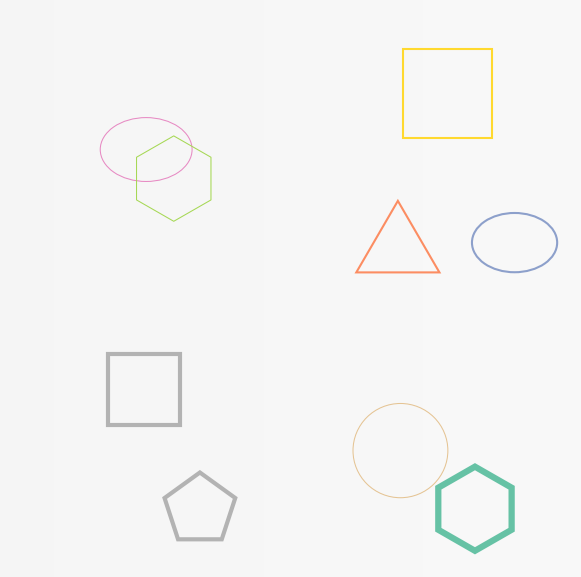[{"shape": "hexagon", "thickness": 3, "radius": 0.36, "center": [0.817, 0.118]}, {"shape": "triangle", "thickness": 1, "radius": 0.41, "center": [0.685, 0.569]}, {"shape": "oval", "thickness": 1, "radius": 0.37, "center": [0.885, 0.579]}, {"shape": "oval", "thickness": 0.5, "radius": 0.4, "center": [0.251, 0.74]}, {"shape": "hexagon", "thickness": 0.5, "radius": 0.37, "center": [0.299, 0.69]}, {"shape": "square", "thickness": 1, "radius": 0.39, "center": [0.77, 0.837]}, {"shape": "circle", "thickness": 0.5, "radius": 0.41, "center": [0.689, 0.219]}, {"shape": "pentagon", "thickness": 2, "radius": 0.32, "center": [0.344, 0.117]}, {"shape": "square", "thickness": 2, "radius": 0.31, "center": [0.247, 0.325]}]